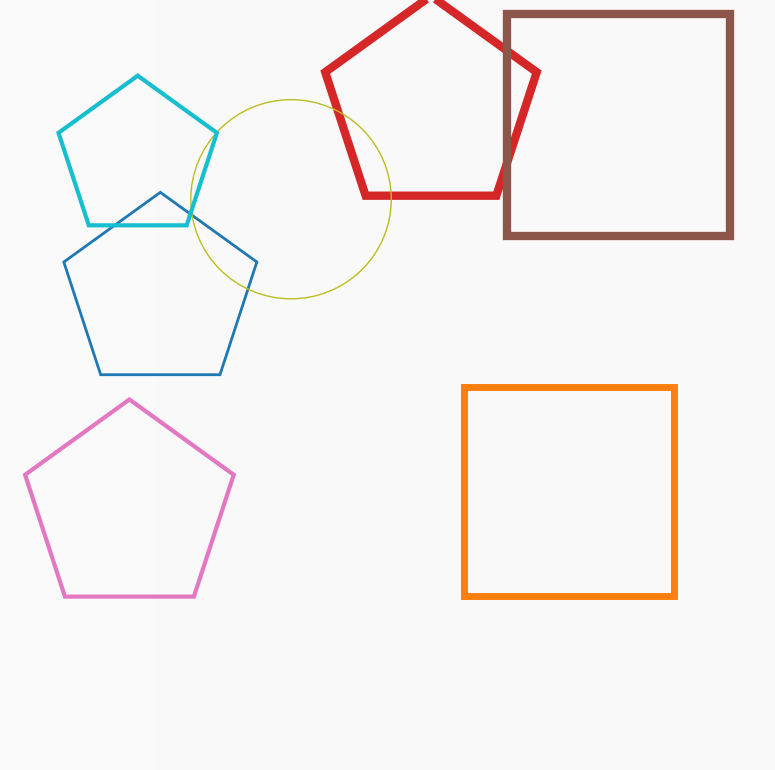[{"shape": "pentagon", "thickness": 1, "radius": 0.65, "center": [0.207, 0.619]}, {"shape": "square", "thickness": 2.5, "radius": 0.68, "center": [0.734, 0.361]}, {"shape": "pentagon", "thickness": 3, "radius": 0.72, "center": [0.556, 0.862]}, {"shape": "square", "thickness": 3, "radius": 0.72, "center": [0.798, 0.838]}, {"shape": "pentagon", "thickness": 1.5, "radius": 0.71, "center": [0.167, 0.34]}, {"shape": "circle", "thickness": 0.5, "radius": 0.65, "center": [0.376, 0.741]}, {"shape": "pentagon", "thickness": 1.5, "radius": 0.54, "center": [0.178, 0.794]}]